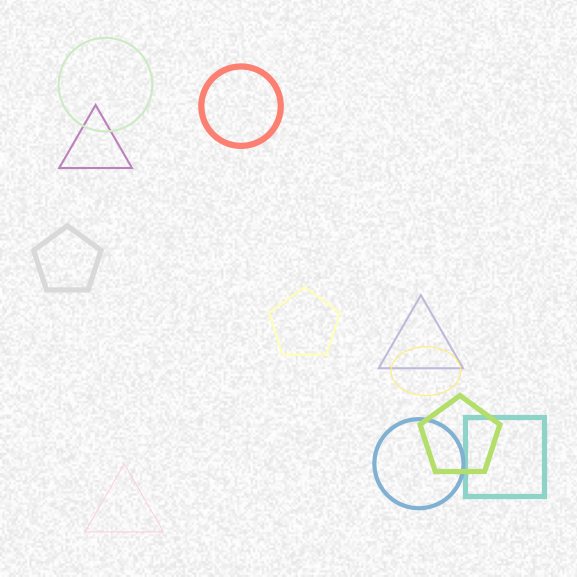[{"shape": "square", "thickness": 2.5, "radius": 0.34, "center": [0.874, 0.209]}, {"shape": "pentagon", "thickness": 1, "radius": 0.32, "center": [0.527, 0.437]}, {"shape": "triangle", "thickness": 1, "radius": 0.42, "center": [0.729, 0.404]}, {"shape": "circle", "thickness": 3, "radius": 0.34, "center": [0.417, 0.815]}, {"shape": "circle", "thickness": 2, "radius": 0.39, "center": [0.725, 0.196]}, {"shape": "pentagon", "thickness": 2.5, "radius": 0.36, "center": [0.796, 0.242]}, {"shape": "triangle", "thickness": 0.5, "radius": 0.39, "center": [0.215, 0.117]}, {"shape": "pentagon", "thickness": 2.5, "radius": 0.31, "center": [0.117, 0.547]}, {"shape": "triangle", "thickness": 1, "radius": 0.36, "center": [0.166, 0.745]}, {"shape": "circle", "thickness": 1, "radius": 0.41, "center": [0.183, 0.853]}, {"shape": "oval", "thickness": 0.5, "radius": 0.3, "center": [0.738, 0.356]}]